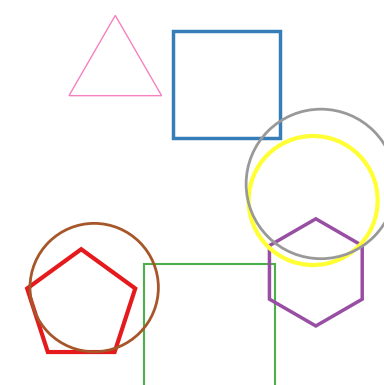[{"shape": "pentagon", "thickness": 3, "radius": 0.74, "center": [0.211, 0.205]}, {"shape": "square", "thickness": 2.5, "radius": 0.69, "center": [0.588, 0.78]}, {"shape": "square", "thickness": 1.5, "radius": 0.85, "center": [0.545, 0.145]}, {"shape": "hexagon", "thickness": 2.5, "radius": 0.7, "center": [0.82, 0.293]}, {"shape": "circle", "thickness": 3, "radius": 0.84, "center": [0.813, 0.479]}, {"shape": "circle", "thickness": 2, "radius": 0.83, "center": [0.245, 0.253]}, {"shape": "triangle", "thickness": 1, "radius": 0.69, "center": [0.299, 0.821]}, {"shape": "circle", "thickness": 2, "radius": 0.97, "center": [0.833, 0.522]}]